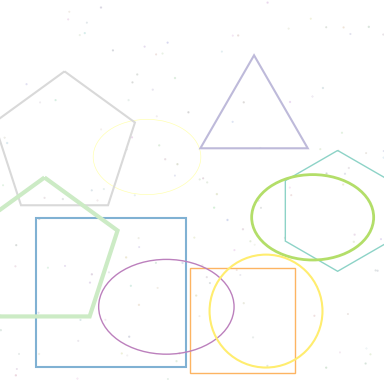[{"shape": "hexagon", "thickness": 1, "radius": 0.78, "center": [0.877, 0.452]}, {"shape": "oval", "thickness": 0.5, "radius": 0.7, "center": [0.382, 0.592]}, {"shape": "triangle", "thickness": 1.5, "radius": 0.81, "center": [0.66, 0.695]}, {"shape": "square", "thickness": 1.5, "radius": 0.97, "center": [0.289, 0.241]}, {"shape": "square", "thickness": 1, "radius": 0.68, "center": [0.629, 0.168]}, {"shape": "oval", "thickness": 2, "radius": 0.79, "center": [0.812, 0.436]}, {"shape": "pentagon", "thickness": 1.5, "radius": 0.96, "center": [0.168, 0.622]}, {"shape": "oval", "thickness": 1, "radius": 0.88, "center": [0.432, 0.203]}, {"shape": "pentagon", "thickness": 3, "radius": 1.0, "center": [0.116, 0.339]}, {"shape": "circle", "thickness": 1.5, "radius": 0.73, "center": [0.691, 0.192]}]